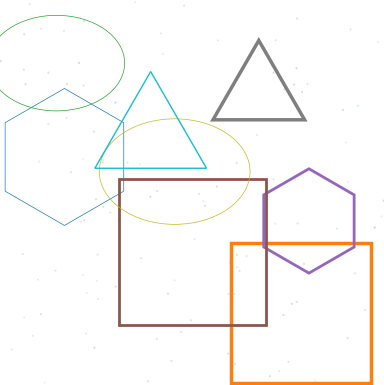[{"shape": "hexagon", "thickness": 0.5, "radius": 0.89, "center": [0.167, 0.592]}, {"shape": "square", "thickness": 2.5, "radius": 0.91, "center": [0.782, 0.186]}, {"shape": "oval", "thickness": 0.5, "radius": 0.89, "center": [0.147, 0.836]}, {"shape": "hexagon", "thickness": 2, "radius": 0.68, "center": [0.802, 0.426]}, {"shape": "square", "thickness": 2, "radius": 0.95, "center": [0.499, 0.345]}, {"shape": "triangle", "thickness": 2.5, "radius": 0.69, "center": [0.672, 0.758]}, {"shape": "oval", "thickness": 0.5, "radius": 0.98, "center": [0.454, 0.554]}, {"shape": "triangle", "thickness": 1, "radius": 0.84, "center": [0.391, 0.647]}]